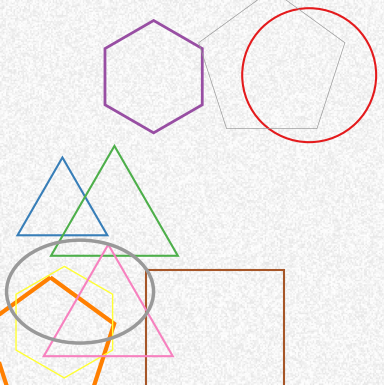[{"shape": "circle", "thickness": 1.5, "radius": 0.87, "center": [0.803, 0.805]}, {"shape": "triangle", "thickness": 1.5, "radius": 0.67, "center": [0.162, 0.456]}, {"shape": "triangle", "thickness": 1.5, "radius": 0.95, "center": [0.297, 0.431]}, {"shape": "hexagon", "thickness": 2, "radius": 0.73, "center": [0.399, 0.801]}, {"shape": "pentagon", "thickness": 3, "radius": 0.87, "center": [0.131, 0.105]}, {"shape": "hexagon", "thickness": 1, "radius": 0.72, "center": [0.167, 0.163]}, {"shape": "square", "thickness": 1.5, "radius": 0.9, "center": [0.558, 0.12]}, {"shape": "triangle", "thickness": 1.5, "radius": 0.97, "center": [0.281, 0.172]}, {"shape": "pentagon", "thickness": 0.5, "radius": 1.0, "center": [0.706, 0.827]}, {"shape": "oval", "thickness": 2.5, "radius": 0.95, "center": [0.208, 0.243]}]